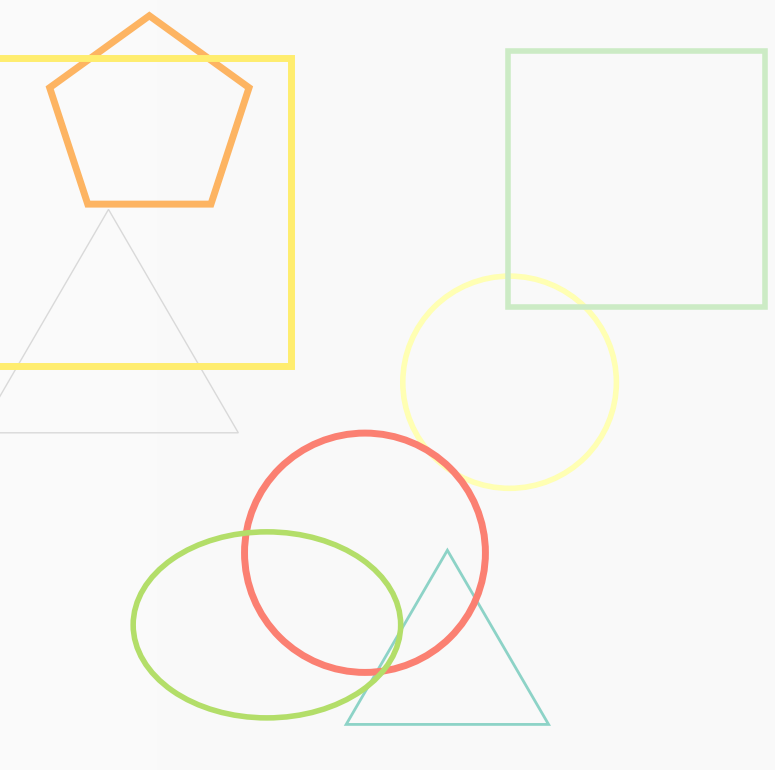[{"shape": "triangle", "thickness": 1, "radius": 0.75, "center": [0.577, 0.135]}, {"shape": "circle", "thickness": 2, "radius": 0.69, "center": [0.658, 0.504]}, {"shape": "circle", "thickness": 2.5, "radius": 0.78, "center": [0.471, 0.282]}, {"shape": "pentagon", "thickness": 2.5, "radius": 0.68, "center": [0.193, 0.844]}, {"shape": "oval", "thickness": 2, "radius": 0.86, "center": [0.344, 0.188]}, {"shape": "triangle", "thickness": 0.5, "radius": 0.97, "center": [0.14, 0.535]}, {"shape": "square", "thickness": 2, "radius": 0.83, "center": [0.821, 0.768]}, {"shape": "square", "thickness": 2.5, "radius": 1.0, "center": [0.175, 0.725]}]